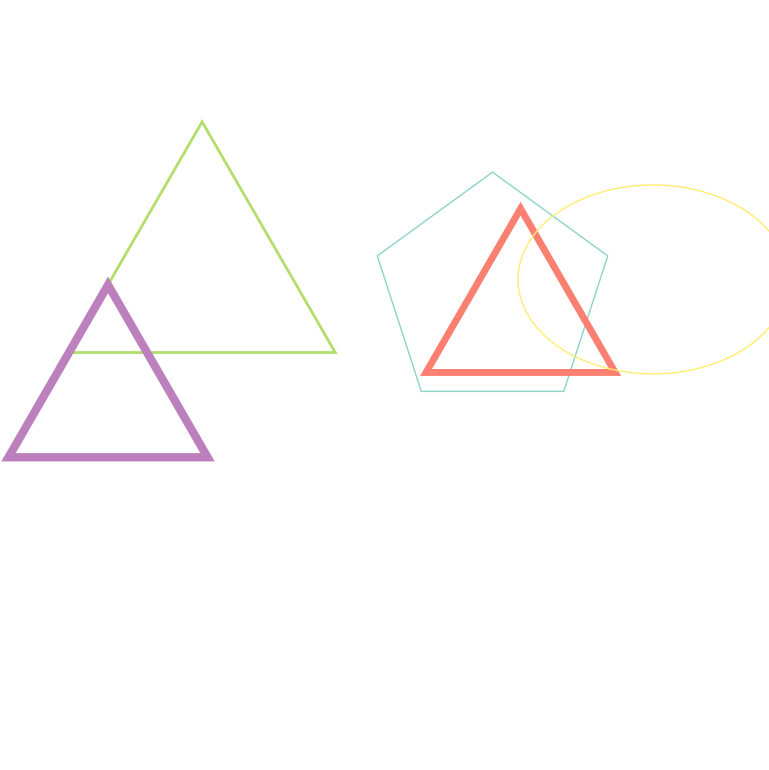[{"shape": "pentagon", "thickness": 0.5, "radius": 0.79, "center": [0.64, 0.619]}, {"shape": "triangle", "thickness": 2.5, "radius": 0.71, "center": [0.676, 0.587]}, {"shape": "triangle", "thickness": 1, "radius": 1.0, "center": [0.262, 0.642]}, {"shape": "triangle", "thickness": 3, "radius": 0.75, "center": [0.14, 0.481]}, {"shape": "oval", "thickness": 0.5, "radius": 0.88, "center": [0.848, 0.637]}]